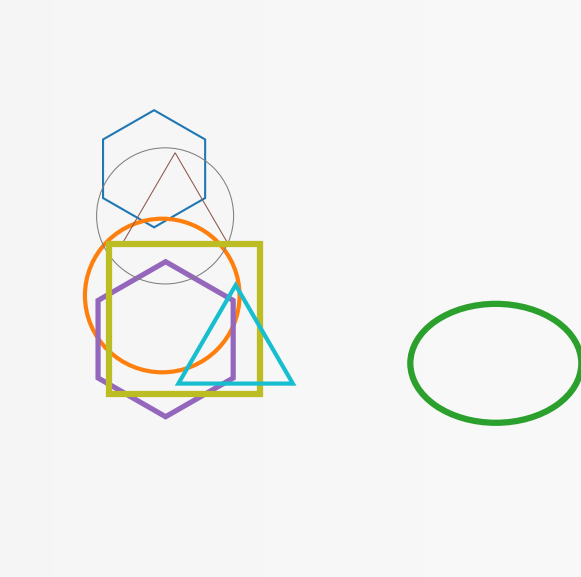[{"shape": "hexagon", "thickness": 1, "radius": 0.51, "center": [0.265, 0.707]}, {"shape": "circle", "thickness": 2, "radius": 0.66, "center": [0.279, 0.487]}, {"shape": "oval", "thickness": 3, "radius": 0.74, "center": [0.853, 0.37]}, {"shape": "hexagon", "thickness": 2.5, "radius": 0.67, "center": [0.285, 0.412]}, {"shape": "triangle", "thickness": 0.5, "radius": 0.51, "center": [0.301, 0.632]}, {"shape": "circle", "thickness": 0.5, "radius": 0.59, "center": [0.284, 0.625]}, {"shape": "square", "thickness": 3, "radius": 0.65, "center": [0.318, 0.447]}, {"shape": "triangle", "thickness": 2, "radius": 0.57, "center": [0.405, 0.392]}]